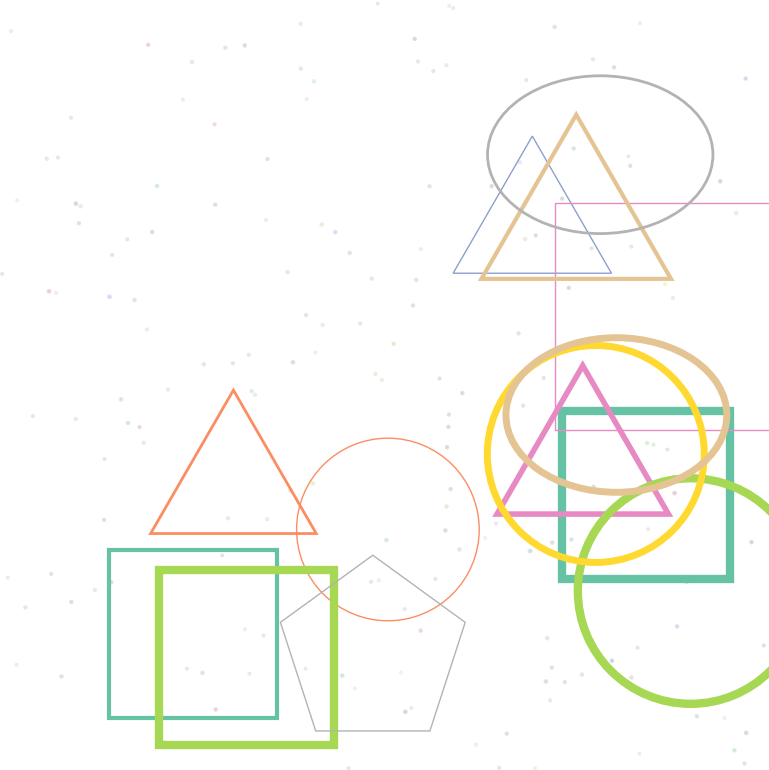[{"shape": "square", "thickness": 3, "radius": 0.54, "center": [0.839, 0.357]}, {"shape": "square", "thickness": 1.5, "radius": 0.54, "center": [0.251, 0.177]}, {"shape": "circle", "thickness": 0.5, "radius": 0.59, "center": [0.504, 0.312]}, {"shape": "triangle", "thickness": 1, "radius": 0.62, "center": [0.303, 0.369]}, {"shape": "triangle", "thickness": 0.5, "radius": 0.59, "center": [0.691, 0.705]}, {"shape": "square", "thickness": 0.5, "radius": 0.74, "center": [0.868, 0.589]}, {"shape": "triangle", "thickness": 2, "radius": 0.64, "center": [0.757, 0.397]}, {"shape": "circle", "thickness": 3, "radius": 0.73, "center": [0.897, 0.232]}, {"shape": "square", "thickness": 3, "radius": 0.57, "center": [0.32, 0.146]}, {"shape": "circle", "thickness": 2.5, "radius": 0.7, "center": [0.774, 0.41]}, {"shape": "oval", "thickness": 2.5, "radius": 0.72, "center": [0.8, 0.461]}, {"shape": "triangle", "thickness": 1.5, "radius": 0.71, "center": [0.748, 0.709]}, {"shape": "pentagon", "thickness": 0.5, "radius": 0.63, "center": [0.484, 0.153]}, {"shape": "oval", "thickness": 1, "radius": 0.73, "center": [0.78, 0.799]}]